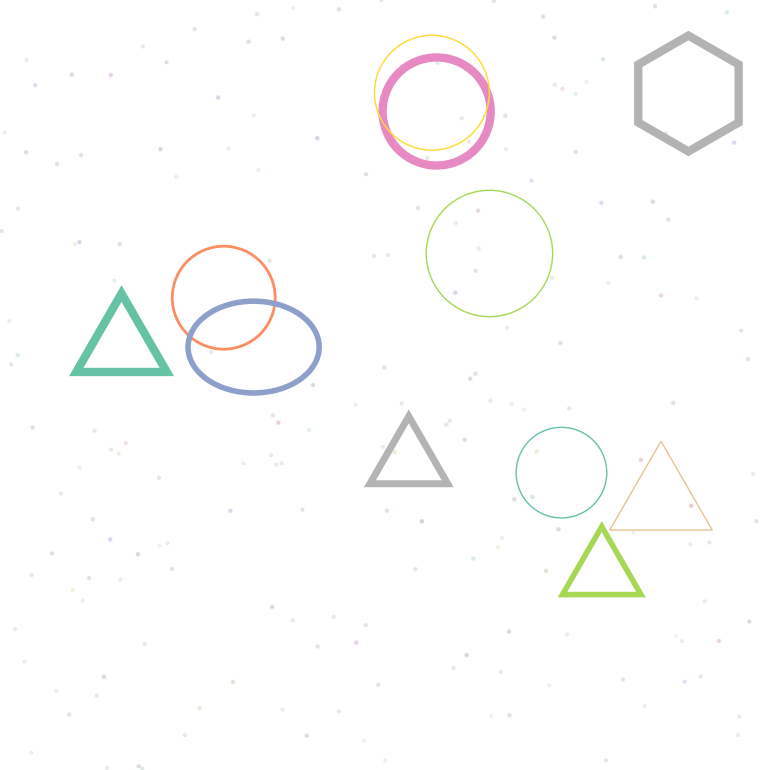[{"shape": "circle", "thickness": 0.5, "radius": 0.29, "center": [0.729, 0.386]}, {"shape": "triangle", "thickness": 3, "radius": 0.34, "center": [0.158, 0.551]}, {"shape": "circle", "thickness": 1, "radius": 0.33, "center": [0.291, 0.613]}, {"shape": "oval", "thickness": 2, "radius": 0.43, "center": [0.329, 0.549]}, {"shape": "circle", "thickness": 3, "radius": 0.35, "center": [0.567, 0.855]}, {"shape": "triangle", "thickness": 2, "radius": 0.29, "center": [0.781, 0.257]}, {"shape": "circle", "thickness": 0.5, "radius": 0.41, "center": [0.636, 0.671]}, {"shape": "circle", "thickness": 0.5, "radius": 0.37, "center": [0.561, 0.88]}, {"shape": "triangle", "thickness": 0.5, "radius": 0.38, "center": [0.858, 0.35]}, {"shape": "triangle", "thickness": 2.5, "radius": 0.29, "center": [0.531, 0.401]}, {"shape": "hexagon", "thickness": 3, "radius": 0.38, "center": [0.894, 0.879]}]